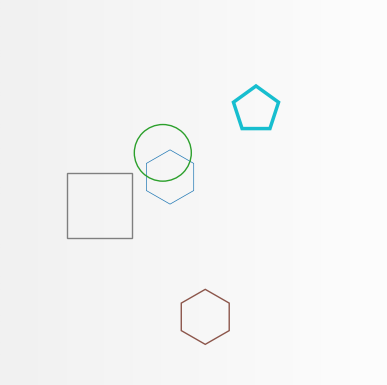[{"shape": "hexagon", "thickness": 0.5, "radius": 0.35, "center": [0.439, 0.54]}, {"shape": "circle", "thickness": 1, "radius": 0.37, "center": [0.42, 0.603]}, {"shape": "hexagon", "thickness": 1, "radius": 0.36, "center": [0.53, 0.177]}, {"shape": "square", "thickness": 1, "radius": 0.42, "center": [0.257, 0.466]}, {"shape": "pentagon", "thickness": 2.5, "radius": 0.31, "center": [0.661, 0.716]}]